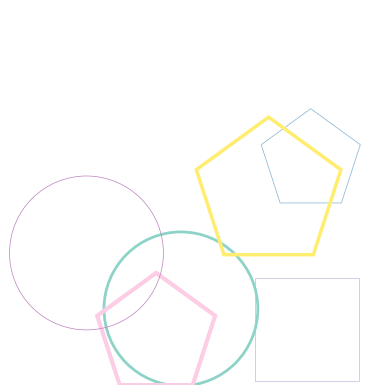[{"shape": "circle", "thickness": 2, "radius": 1.0, "center": [0.47, 0.198]}, {"shape": "square", "thickness": 0.5, "radius": 0.67, "center": [0.797, 0.145]}, {"shape": "pentagon", "thickness": 0.5, "radius": 0.68, "center": [0.807, 0.582]}, {"shape": "pentagon", "thickness": 3, "radius": 0.81, "center": [0.406, 0.13]}, {"shape": "circle", "thickness": 0.5, "radius": 1.0, "center": [0.225, 0.343]}, {"shape": "pentagon", "thickness": 2.5, "radius": 0.99, "center": [0.698, 0.498]}]